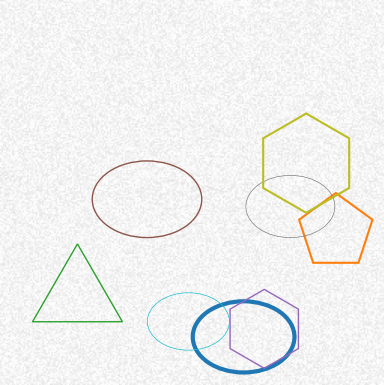[{"shape": "oval", "thickness": 3, "radius": 0.66, "center": [0.633, 0.125]}, {"shape": "pentagon", "thickness": 1.5, "radius": 0.5, "center": [0.872, 0.398]}, {"shape": "triangle", "thickness": 1, "radius": 0.67, "center": [0.201, 0.232]}, {"shape": "hexagon", "thickness": 1, "radius": 0.51, "center": [0.686, 0.146]}, {"shape": "oval", "thickness": 1, "radius": 0.71, "center": [0.382, 0.482]}, {"shape": "oval", "thickness": 0.5, "radius": 0.58, "center": [0.754, 0.464]}, {"shape": "hexagon", "thickness": 1.5, "radius": 0.64, "center": [0.795, 0.576]}, {"shape": "oval", "thickness": 0.5, "radius": 0.53, "center": [0.489, 0.165]}]